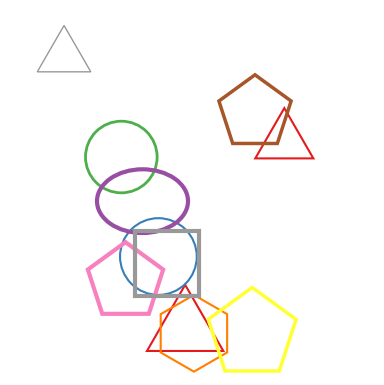[{"shape": "triangle", "thickness": 1.5, "radius": 0.57, "center": [0.481, 0.146]}, {"shape": "triangle", "thickness": 1.5, "radius": 0.44, "center": [0.738, 0.632]}, {"shape": "circle", "thickness": 1.5, "radius": 0.5, "center": [0.411, 0.334]}, {"shape": "circle", "thickness": 2, "radius": 0.47, "center": [0.315, 0.592]}, {"shape": "oval", "thickness": 3, "radius": 0.59, "center": [0.37, 0.478]}, {"shape": "hexagon", "thickness": 1.5, "radius": 0.5, "center": [0.504, 0.134]}, {"shape": "pentagon", "thickness": 2.5, "radius": 0.6, "center": [0.655, 0.133]}, {"shape": "pentagon", "thickness": 2.5, "radius": 0.49, "center": [0.662, 0.707]}, {"shape": "pentagon", "thickness": 3, "radius": 0.51, "center": [0.326, 0.268]}, {"shape": "square", "thickness": 3, "radius": 0.42, "center": [0.434, 0.316]}, {"shape": "triangle", "thickness": 1, "radius": 0.4, "center": [0.166, 0.854]}]